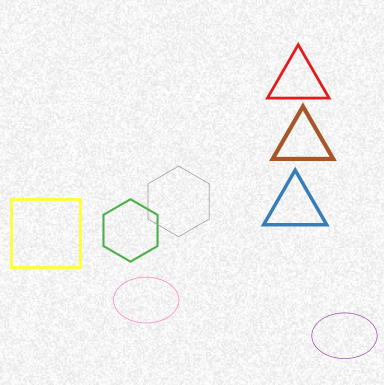[{"shape": "triangle", "thickness": 2, "radius": 0.46, "center": [0.775, 0.791]}, {"shape": "triangle", "thickness": 2.5, "radius": 0.47, "center": [0.767, 0.464]}, {"shape": "hexagon", "thickness": 1.5, "radius": 0.41, "center": [0.339, 0.401]}, {"shape": "oval", "thickness": 0.5, "radius": 0.42, "center": [0.895, 0.128]}, {"shape": "square", "thickness": 2, "radius": 0.44, "center": [0.119, 0.395]}, {"shape": "triangle", "thickness": 3, "radius": 0.45, "center": [0.787, 0.633]}, {"shape": "oval", "thickness": 0.5, "radius": 0.42, "center": [0.38, 0.221]}, {"shape": "hexagon", "thickness": 0.5, "radius": 0.46, "center": [0.464, 0.477]}]